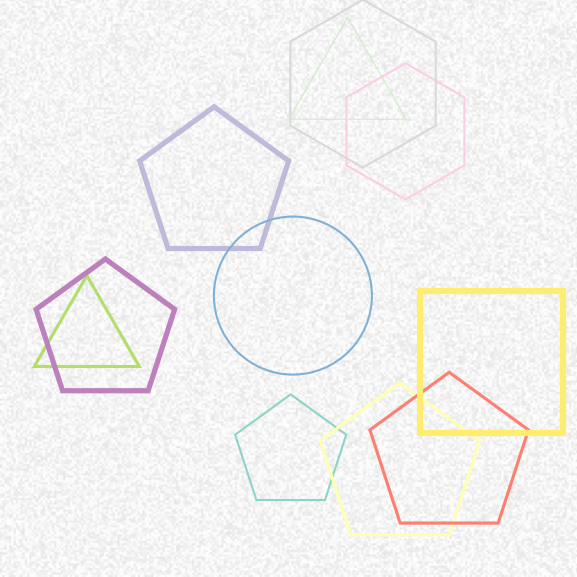[{"shape": "pentagon", "thickness": 1, "radius": 0.51, "center": [0.503, 0.215]}, {"shape": "pentagon", "thickness": 1.5, "radius": 0.73, "center": [0.693, 0.191]}, {"shape": "pentagon", "thickness": 2.5, "radius": 0.68, "center": [0.371, 0.679]}, {"shape": "pentagon", "thickness": 1.5, "radius": 0.72, "center": [0.778, 0.21]}, {"shape": "circle", "thickness": 1, "radius": 0.68, "center": [0.507, 0.487]}, {"shape": "triangle", "thickness": 1.5, "radius": 0.52, "center": [0.15, 0.417]}, {"shape": "hexagon", "thickness": 1, "radius": 0.59, "center": [0.702, 0.772]}, {"shape": "hexagon", "thickness": 1, "radius": 0.73, "center": [0.629, 0.854]}, {"shape": "pentagon", "thickness": 2.5, "radius": 0.63, "center": [0.182, 0.425]}, {"shape": "triangle", "thickness": 0.5, "radius": 0.59, "center": [0.602, 0.851]}, {"shape": "square", "thickness": 3, "radius": 0.62, "center": [0.851, 0.372]}]